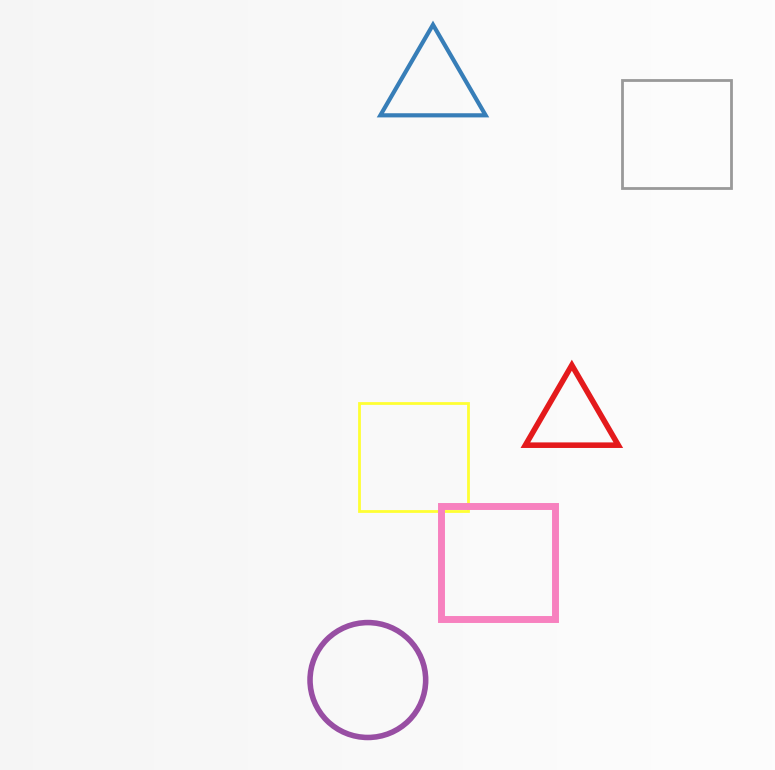[{"shape": "triangle", "thickness": 2, "radius": 0.35, "center": [0.738, 0.456]}, {"shape": "triangle", "thickness": 1.5, "radius": 0.39, "center": [0.559, 0.889]}, {"shape": "circle", "thickness": 2, "radius": 0.37, "center": [0.475, 0.117]}, {"shape": "square", "thickness": 1, "radius": 0.35, "center": [0.533, 0.406]}, {"shape": "square", "thickness": 2.5, "radius": 0.37, "center": [0.643, 0.269]}, {"shape": "square", "thickness": 1, "radius": 0.35, "center": [0.873, 0.826]}]